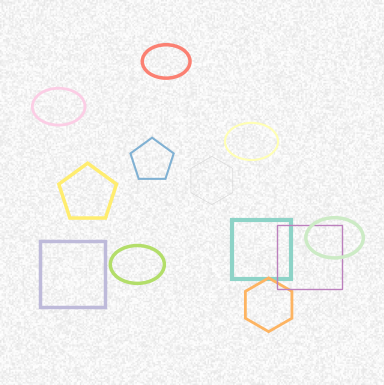[{"shape": "square", "thickness": 3, "radius": 0.38, "center": [0.678, 0.352]}, {"shape": "oval", "thickness": 1.5, "radius": 0.34, "center": [0.653, 0.633]}, {"shape": "square", "thickness": 2.5, "radius": 0.43, "center": [0.188, 0.287]}, {"shape": "oval", "thickness": 2.5, "radius": 0.31, "center": [0.432, 0.84]}, {"shape": "pentagon", "thickness": 1.5, "radius": 0.3, "center": [0.395, 0.583]}, {"shape": "hexagon", "thickness": 2, "radius": 0.35, "center": [0.698, 0.208]}, {"shape": "oval", "thickness": 2.5, "radius": 0.35, "center": [0.357, 0.313]}, {"shape": "oval", "thickness": 2, "radius": 0.34, "center": [0.152, 0.723]}, {"shape": "hexagon", "thickness": 0.5, "radius": 0.31, "center": [0.55, 0.531]}, {"shape": "square", "thickness": 1, "radius": 0.42, "center": [0.803, 0.332]}, {"shape": "oval", "thickness": 2.5, "radius": 0.37, "center": [0.869, 0.382]}, {"shape": "pentagon", "thickness": 2.5, "radius": 0.39, "center": [0.228, 0.497]}]